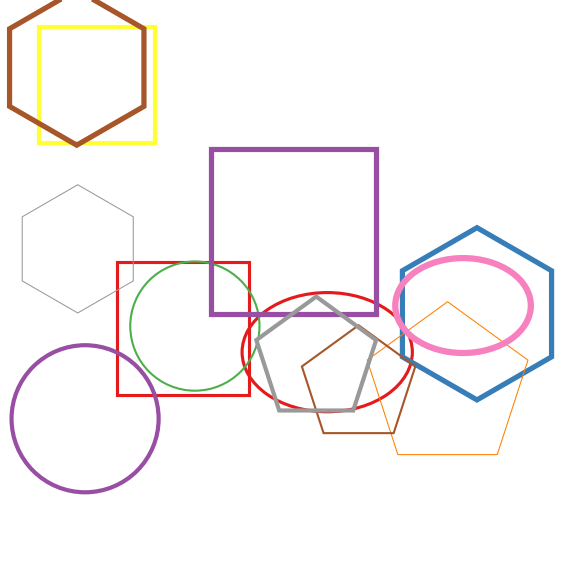[{"shape": "square", "thickness": 1.5, "radius": 0.57, "center": [0.317, 0.43]}, {"shape": "oval", "thickness": 1.5, "radius": 0.74, "center": [0.567, 0.389]}, {"shape": "hexagon", "thickness": 2.5, "radius": 0.75, "center": [0.826, 0.456]}, {"shape": "circle", "thickness": 1, "radius": 0.56, "center": [0.337, 0.434]}, {"shape": "square", "thickness": 2.5, "radius": 0.71, "center": [0.508, 0.599]}, {"shape": "circle", "thickness": 2, "radius": 0.64, "center": [0.147, 0.274]}, {"shape": "pentagon", "thickness": 0.5, "radius": 0.73, "center": [0.775, 0.33]}, {"shape": "square", "thickness": 2, "radius": 0.5, "center": [0.168, 0.852]}, {"shape": "pentagon", "thickness": 1, "radius": 0.52, "center": [0.621, 0.333]}, {"shape": "hexagon", "thickness": 2.5, "radius": 0.67, "center": [0.133, 0.882]}, {"shape": "oval", "thickness": 3, "radius": 0.59, "center": [0.802, 0.47]}, {"shape": "pentagon", "thickness": 2, "radius": 0.55, "center": [0.548, 0.377]}, {"shape": "hexagon", "thickness": 0.5, "radius": 0.56, "center": [0.135, 0.568]}]